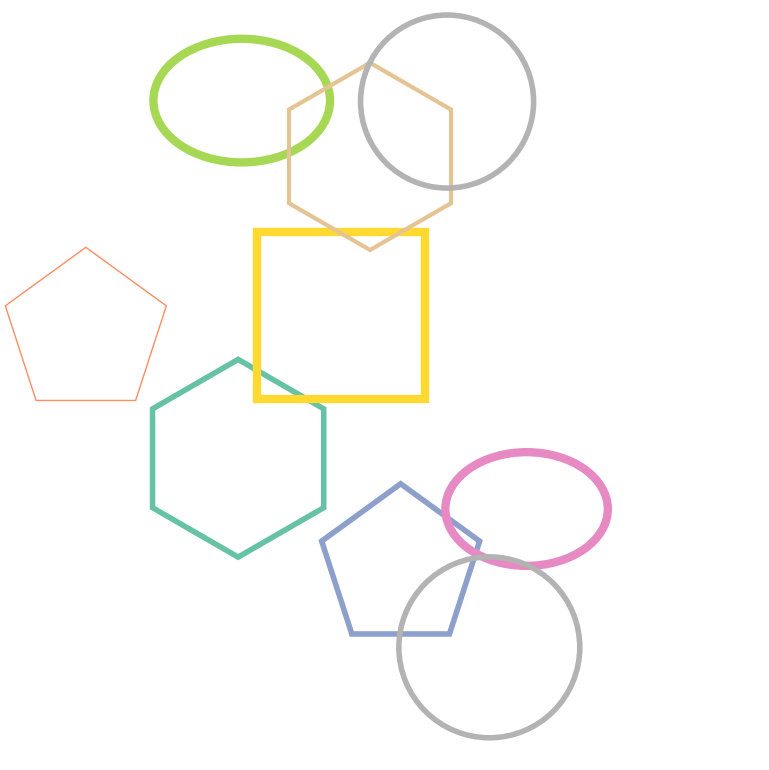[{"shape": "hexagon", "thickness": 2, "radius": 0.64, "center": [0.309, 0.405]}, {"shape": "pentagon", "thickness": 0.5, "radius": 0.55, "center": [0.111, 0.569]}, {"shape": "pentagon", "thickness": 2, "radius": 0.54, "center": [0.52, 0.264]}, {"shape": "oval", "thickness": 3, "radius": 0.53, "center": [0.684, 0.339]}, {"shape": "oval", "thickness": 3, "radius": 0.57, "center": [0.314, 0.869]}, {"shape": "square", "thickness": 3, "radius": 0.54, "center": [0.443, 0.59]}, {"shape": "hexagon", "thickness": 1.5, "radius": 0.61, "center": [0.481, 0.797]}, {"shape": "circle", "thickness": 2, "radius": 0.56, "center": [0.581, 0.868]}, {"shape": "circle", "thickness": 2, "radius": 0.59, "center": [0.635, 0.159]}]